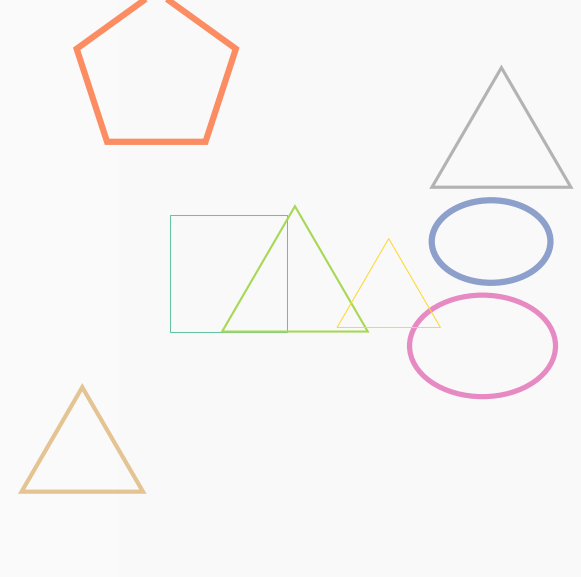[{"shape": "square", "thickness": 0.5, "radius": 0.5, "center": [0.393, 0.525]}, {"shape": "pentagon", "thickness": 3, "radius": 0.72, "center": [0.269, 0.87]}, {"shape": "oval", "thickness": 3, "radius": 0.51, "center": [0.845, 0.581]}, {"shape": "oval", "thickness": 2.5, "radius": 0.63, "center": [0.83, 0.4]}, {"shape": "triangle", "thickness": 1, "radius": 0.72, "center": [0.507, 0.497]}, {"shape": "triangle", "thickness": 0.5, "radius": 0.51, "center": [0.669, 0.483]}, {"shape": "triangle", "thickness": 2, "radius": 0.6, "center": [0.142, 0.208]}, {"shape": "triangle", "thickness": 1.5, "radius": 0.69, "center": [0.863, 0.744]}]